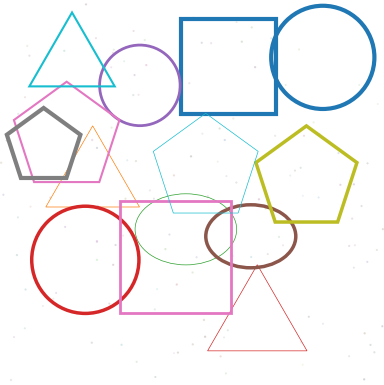[{"shape": "circle", "thickness": 3, "radius": 0.67, "center": [0.838, 0.851]}, {"shape": "square", "thickness": 3, "radius": 0.62, "center": [0.593, 0.827]}, {"shape": "triangle", "thickness": 0.5, "radius": 0.7, "center": [0.241, 0.533]}, {"shape": "oval", "thickness": 0.5, "radius": 0.66, "center": [0.483, 0.404]}, {"shape": "circle", "thickness": 2.5, "radius": 0.7, "center": [0.222, 0.325]}, {"shape": "triangle", "thickness": 0.5, "radius": 0.75, "center": [0.668, 0.163]}, {"shape": "circle", "thickness": 2, "radius": 0.52, "center": [0.363, 0.778]}, {"shape": "oval", "thickness": 2.5, "radius": 0.58, "center": [0.651, 0.386]}, {"shape": "square", "thickness": 2, "radius": 0.73, "center": [0.455, 0.332]}, {"shape": "pentagon", "thickness": 1.5, "radius": 0.72, "center": [0.173, 0.644]}, {"shape": "pentagon", "thickness": 3, "radius": 0.5, "center": [0.113, 0.619]}, {"shape": "pentagon", "thickness": 2.5, "radius": 0.69, "center": [0.796, 0.535]}, {"shape": "pentagon", "thickness": 0.5, "radius": 0.72, "center": [0.534, 0.563]}, {"shape": "triangle", "thickness": 1.5, "radius": 0.64, "center": [0.187, 0.84]}]